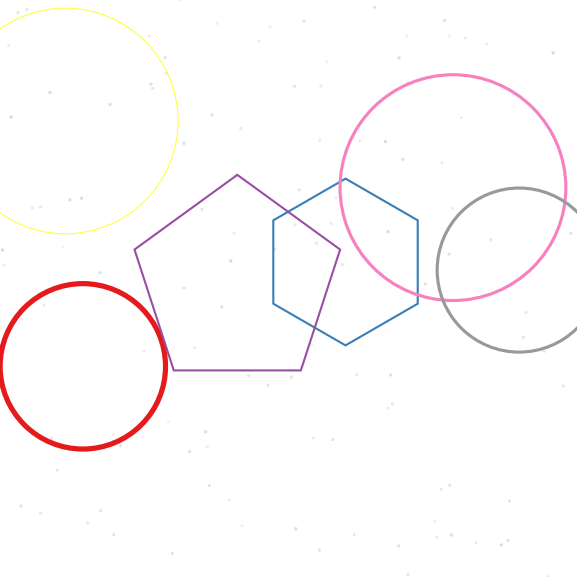[{"shape": "circle", "thickness": 2.5, "radius": 0.72, "center": [0.143, 0.365]}, {"shape": "hexagon", "thickness": 1, "radius": 0.72, "center": [0.598, 0.545]}, {"shape": "pentagon", "thickness": 1, "radius": 0.94, "center": [0.411, 0.509]}, {"shape": "circle", "thickness": 0.5, "radius": 0.98, "center": [0.113, 0.79]}, {"shape": "circle", "thickness": 1.5, "radius": 0.98, "center": [0.784, 0.674]}, {"shape": "circle", "thickness": 1.5, "radius": 0.71, "center": [0.899, 0.531]}]